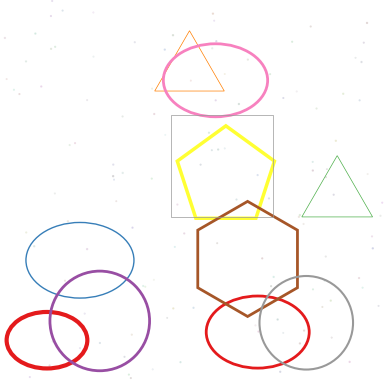[{"shape": "oval", "thickness": 2, "radius": 0.67, "center": [0.669, 0.137]}, {"shape": "oval", "thickness": 3, "radius": 0.52, "center": [0.122, 0.116]}, {"shape": "oval", "thickness": 1, "radius": 0.7, "center": [0.208, 0.324]}, {"shape": "triangle", "thickness": 0.5, "radius": 0.53, "center": [0.876, 0.49]}, {"shape": "circle", "thickness": 2, "radius": 0.65, "center": [0.259, 0.166]}, {"shape": "triangle", "thickness": 0.5, "radius": 0.52, "center": [0.492, 0.816]}, {"shape": "pentagon", "thickness": 2.5, "radius": 0.66, "center": [0.587, 0.54]}, {"shape": "hexagon", "thickness": 2, "radius": 0.75, "center": [0.643, 0.327]}, {"shape": "oval", "thickness": 2, "radius": 0.68, "center": [0.56, 0.791]}, {"shape": "circle", "thickness": 1.5, "radius": 0.61, "center": [0.796, 0.162]}, {"shape": "square", "thickness": 0.5, "radius": 0.66, "center": [0.577, 0.569]}]